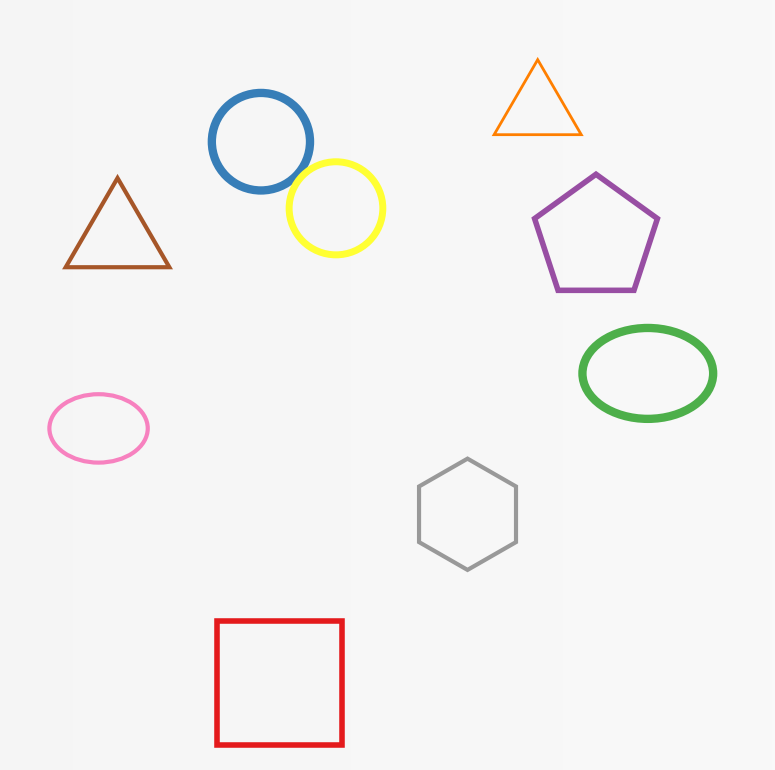[{"shape": "square", "thickness": 2, "radius": 0.4, "center": [0.36, 0.113]}, {"shape": "circle", "thickness": 3, "radius": 0.32, "center": [0.337, 0.816]}, {"shape": "oval", "thickness": 3, "radius": 0.42, "center": [0.836, 0.515]}, {"shape": "pentagon", "thickness": 2, "radius": 0.42, "center": [0.769, 0.69]}, {"shape": "triangle", "thickness": 1, "radius": 0.32, "center": [0.694, 0.858]}, {"shape": "circle", "thickness": 2.5, "radius": 0.3, "center": [0.434, 0.729]}, {"shape": "triangle", "thickness": 1.5, "radius": 0.39, "center": [0.152, 0.692]}, {"shape": "oval", "thickness": 1.5, "radius": 0.32, "center": [0.127, 0.444]}, {"shape": "hexagon", "thickness": 1.5, "radius": 0.36, "center": [0.603, 0.332]}]